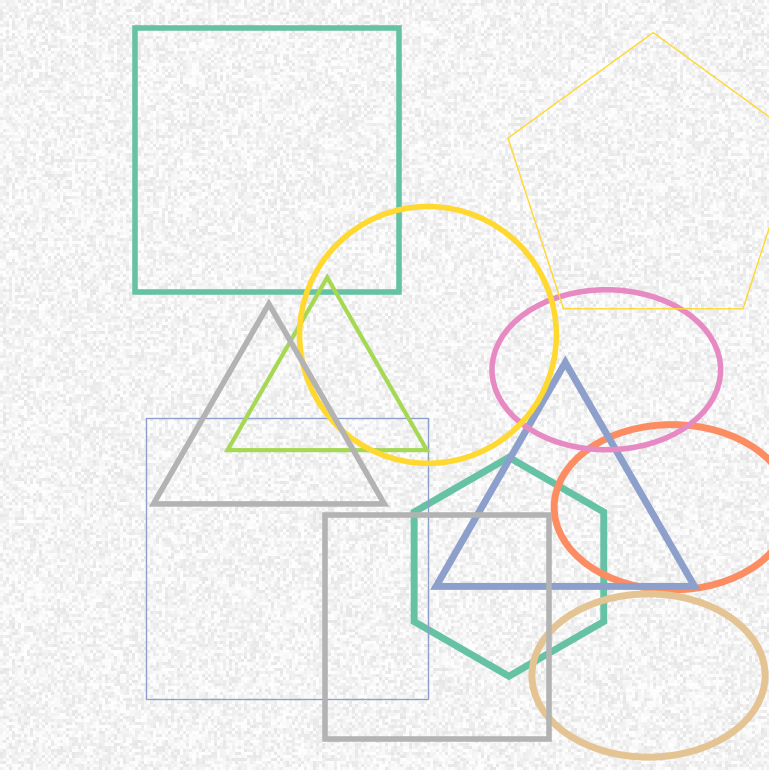[{"shape": "hexagon", "thickness": 2.5, "radius": 0.71, "center": [0.661, 0.264]}, {"shape": "square", "thickness": 2, "radius": 0.86, "center": [0.347, 0.792]}, {"shape": "oval", "thickness": 2.5, "radius": 0.77, "center": [0.873, 0.341]}, {"shape": "triangle", "thickness": 2.5, "radius": 0.97, "center": [0.734, 0.335]}, {"shape": "square", "thickness": 0.5, "radius": 0.91, "center": [0.373, 0.275]}, {"shape": "oval", "thickness": 2, "radius": 0.74, "center": [0.787, 0.52]}, {"shape": "triangle", "thickness": 1.5, "radius": 0.75, "center": [0.425, 0.49]}, {"shape": "circle", "thickness": 2, "radius": 0.83, "center": [0.556, 0.565]}, {"shape": "pentagon", "thickness": 0.5, "radius": 0.99, "center": [0.848, 0.759]}, {"shape": "oval", "thickness": 2.5, "radius": 0.76, "center": [0.842, 0.123]}, {"shape": "square", "thickness": 2, "radius": 0.73, "center": [0.568, 0.186]}, {"shape": "triangle", "thickness": 2, "radius": 0.87, "center": [0.349, 0.432]}]